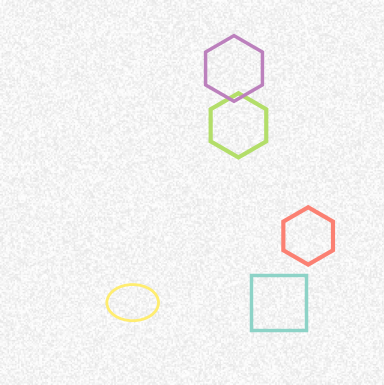[{"shape": "square", "thickness": 2.5, "radius": 0.36, "center": [0.724, 0.214]}, {"shape": "hexagon", "thickness": 3, "radius": 0.37, "center": [0.8, 0.387]}, {"shape": "hexagon", "thickness": 3, "radius": 0.42, "center": [0.619, 0.675]}, {"shape": "hexagon", "thickness": 2.5, "radius": 0.43, "center": [0.608, 0.822]}, {"shape": "oval", "thickness": 2, "radius": 0.34, "center": [0.345, 0.214]}]